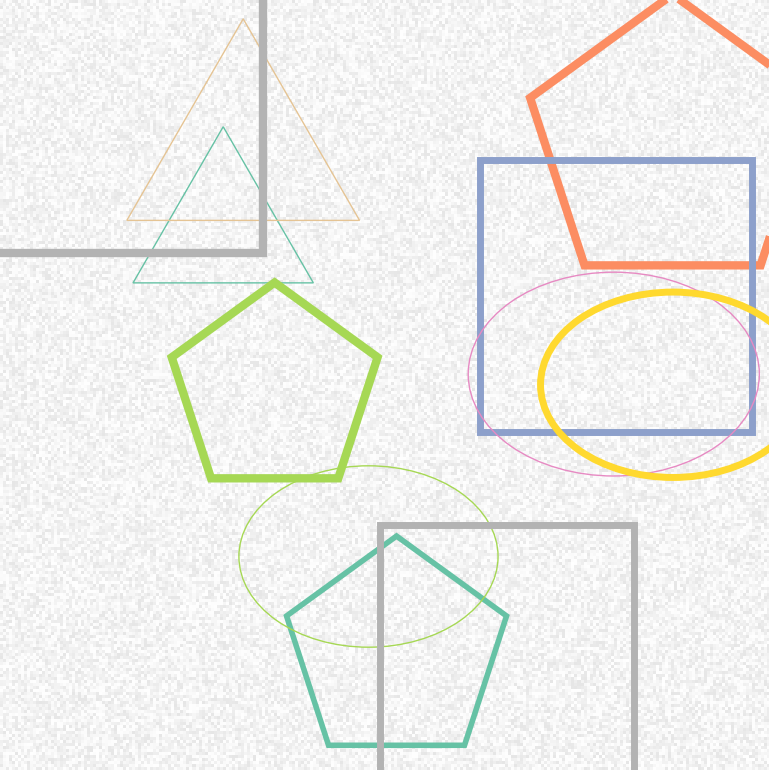[{"shape": "triangle", "thickness": 0.5, "radius": 0.68, "center": [0.29, 0.7]}, {"shape": "pentagon", "thickness": 2, "radius": 0.75, "center": [0.515, 0.154]}, {"shape": "pentagon", "thickness": 3, "radius": 0.97, "center": [0.873, 0.813]}, {"shape": "square", "thickness": 2.5, "radius": 0.88, "center": [0.8, 0.615]}, {"shape": "oval", "thickness": 0.5, "radius": 0.95, "center": [0.797, 0.514]}, {"shape": "oval", "thickness": 0.5, "radius": 0.84, "center": [0.479, 0.277]}, {"shape": "pentagon", "thickness": 3, "radius": 0.7, "center": [0.357, 0.493]}, {"shape": "oval", "thickness": 2.5, "radius": 0.86, "center": [0.874, 0.5]}, {"shape": "triangle", "thickness": 0.5, "radius": 0.87, "center": [0.316, 0.801]}, {"shape": "square", "thickness": 2.5, "radius": 0.82, "center": [0.658, 0.154]}, {"shape": "square", "thickness": 3, "radius": 0.88, "center": [0.166, 0.847]}]